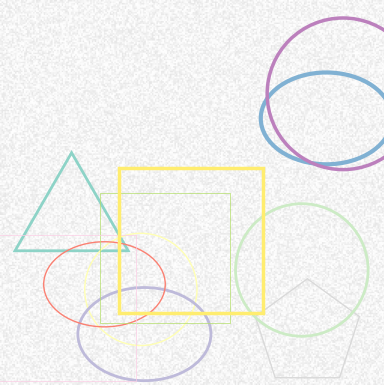[{"shape": "triangle", "thickness": 2, "radius": 0.85, "center": [0.186, 0.434]}, {"shape": "circle", "thickness": 1, "radius": 0.73, "center": [0.366, 0.248]}, {"shape": "oval", "thickness": 2, "radius": 0.86, "center": [0.375, 0.132]}, {"shape": "oval", "thickness": 1, "radius": 0.79, "center": [0.271, 0.262]}, {"shape": "oval", "thickness": 3, "radius": 0.85, "center": [0.848, 0.692]}, {"shape": "square", "thickness": 0.5, "radius": 0.85, "center": [0.428, 0.33]}, {"shape": "square", "thickness": 0.5, "radius": 0.95, "center": [0.164, 0.201]}, {"shape": "pentagon", "thickness": 1, "radius": 0.71, "center": [0.798, 0.134]}, {"shape": "circle", "thickness": 2.5, "radius": 0.98, "center": [0.891, 0.756]}, {"shape": "circle", "thickness": 2, "radius": 0.86, "center": [0.784, 0.299]}, {"shape": "square", "thickness": 2.5, "radius": 0.94, "center": [0.496, 0.375]}]